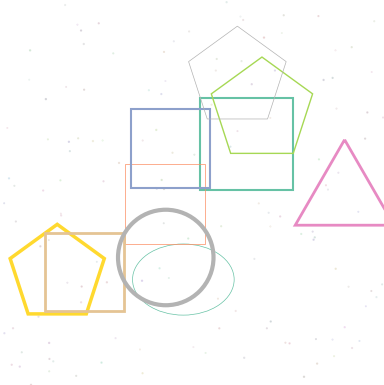[{"shape": "square", "thickness": 1.5, "radius": 0.6, "center": [0.641, 0.625]}, {"shape": "oval", "thickness": 0.5, "radius": 0.66, "center": [0.476, 0.274]}, {"shape": "square", "thickness": 0.5, "radius": 0.52, "center": [0.427, 0.47]}, {"shape": "square", "thickness": 1.5, "radius": 0.52, "center": [0.443, 0.615]}, {"shape": "triangle", "thickness": 2, "radius": 0.74, "center": [0.895, 0.489]}, {"shape": "pentagon", "thickness": 1, "radius": 0.69, "center": [0.68, 0.714]}, {"shape": "pentagon", "thickness": 2.5, "radius": 0.64, "center": [0.149, 0.289]}, {"shape": "square", "thickness": 2, "radius": 0.51, "center": [0.22, 0.294]}, {"shape": "pentagon", "thickness": 0.5, "radius": 0.67, "center": [0.617, 0.799]}, {"shape": "circle", "thickness": 3, "radius": 0.62, "center": [0.431, 0.331]}]